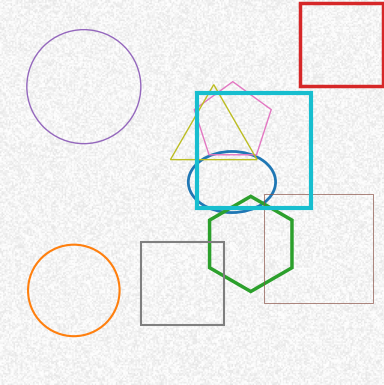[{"shape": "oval", "thickness": 2, "radius": 0.57, "center": [0.602, 0.527]}, {"shape": "circle", "thickness": 1.5, "radius": 0.59, "center": [0.192, 0.246]}, {"shape": "hexagon", "thickness": 2.5, "radius": 0.62, "center": [0.651, 0.366]}, {"shape": "square", "thickness": 2.5, "radius": 0.54, "center": [0.888, 0.884]}, {"shape": "circle", "thickness": 1, "radius": 0.74, "center": [0.218, 0.775]}, {"shape": "square", "thickness": 0.5, "radius": 0.71, "center": [0.828, 0.355]}, {"shape": "pentagon", "thickness": 1, "radius": 0.52, "center": [0.605, 0.683]}, {"shape": "square", "thickness": 1.5, "radius": 0.54, "center": [0.474, 0.263]}, {"shape": "triangle", "thickness": 1, "radius": 0.65, "center": [0.555, 0.65]}, {"shape": "square", "thickness": 3, "radius": 0.74, "center": [0.66, 0.61]}]